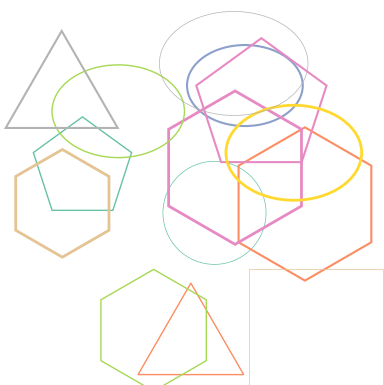[{"shape": "circle", "thickness": 0.5, "radius": 0.67, "center": [0.557, 0.447]}, {"shape": "pentagon", "thickness": 1, "radius": 0.67, "center": [0.214, 0.562]}, {"shape": "triangle", "thickness": 1, "radius": 0.79, "center": [0.496, 0.106]}, {"shape": "hexagon", "thickness": 1.5, "radius": 1.0, "center": [0.792, 0.47]}, {"shape": "oval", "thickness": 1.5, "radius": 0.75, "center": [0.636, 0.778]}, {"shape": "pentagon", "thickness": 1.5, "radius": 0.89, "center": [0.679, 0.723]}, {"shape": "hexagon", "thickness": 2, "radius": 1.0, "center": [0.611, 0.565]}, {"shape": "oval", "thickness": 1, "radius": 0.86, "center": [0.307, 0.711]}, {"shape": "hexagon", "thickness": 1, "radius": 0.79, "center": [0.399, 0.142]}, {"shape": "oval", "thickness": 2, "radius": 0.88, "center": [0.763, 0.603]}, {"shape": "square", "thickness": 0.5, "radius": 0.87, "center": [0.821, 0.128]}, {"shape": "hexagon", "thickness": 2, "radius": 0.7, "center": [0.162, 0.472]}, {"shape": "triangle", "thickness": 1.5, "radius": 0.84, "center": [0.16, 0.752]}, {"shape": "oval", "thickness": 0.5, "radius": 0.96, "center": [0.607, 0.835]}]